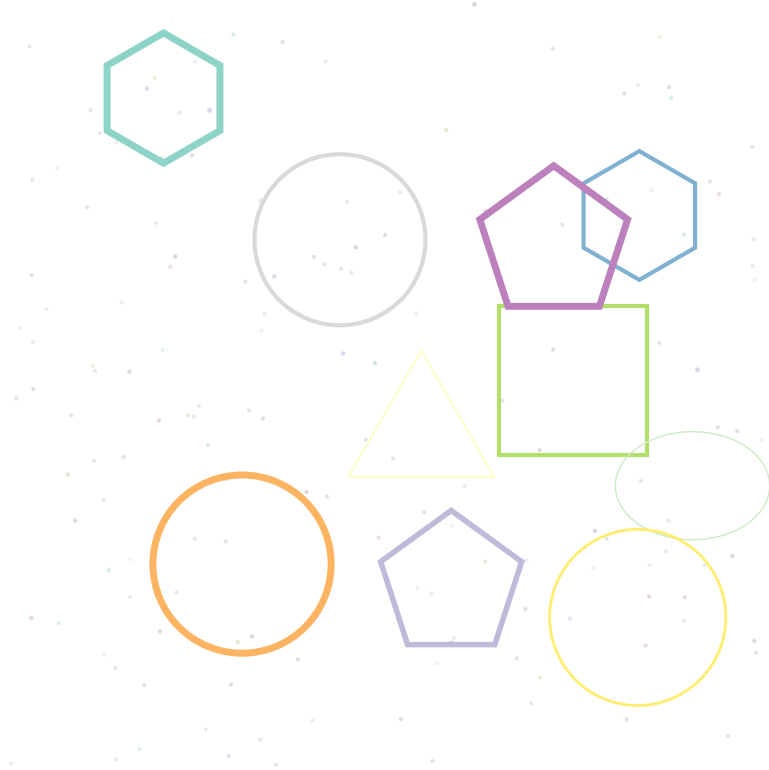[{"shape": "hexagon", "thickness": 2.5, "radius": 0.42, "center": [0.212, 0.873]}, {"shape": "triangle", "thickness": 0.5, "radius": 0.55, "center": [0.547, 0.435]}, {"shape": "pentagon", "thickness": 2, "radius": 0.48, "center": [0.586, 0.241]}, {"shape": "hexagon", "thickness": 1.5, "radius": 0.42, "center": [0.83, 0.72]}, {"shape": "circle", "thickness": 2.5, "radius": 0.58, "center": [0.314, 0.267]}, {"shape": "square", "thickness": 1.5, "radius": 0.48, "center": [0.744, 0.506]}, {"shape": "circle", "thickness": 1.5, "radius": 0.56, "center": [0.442, 0.689]}, {"shape": "pentagon", "thickness": 2.5, "radius": 0.5, "center": [0.719, 0.684]}, {"shape": "oval", "thickness": 0.5, "radius": 0.5, "center": [0.899, 0.369]}, {"shape": "circle", "thickness": 1, "radius": 0.57, "center": [0.828, 0.198]}]